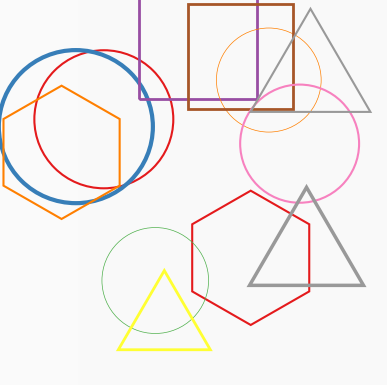[{"shape": "hexagon", "thickness": 1.5, "radius": 0.87, "center": [0.647, 0.33]}, {"shape": "circle", "thickness": 1.5, "radius": 0.9, "center": [0.268, 0.69]}, {"shape": "circle", "thickness": 3, "radius": 0.99, "center": [0.196, 0.671]}, {"shape": "circle", "thickness": 0.5, "radius": 0.69, "center": [0.401, 0.271]}, {"shape": "square", "thickness": 2, "radius": 0.76, "center": [0.51, 0.894]}, {"shape": "hexagon", "thickness": 1.5, "radius": 0.87, "center": [0.159, 0.604]}, {"shape": "circle", "thickness": 0.5, "radius": 0.68, "center": [0.694, 0.792]}, {"shape": "triangle", "thickness": 2, "radius": 0.69, "center": [0.424, 0.16]}, {"shape": "square", "thickness": 2, "radius": 0.68, "center": [0.62, 0.853]}, {"shape": "circle", "thickness": 1.5, "radius": 0.77, "center": [0.773, 0.627]}, {"shape": "triangle", "thickness": 2.5, "radius": 0.85, "center": [0.791, 0.344]}, {"shape": "triangle", "thickness": 1.5, "radius": 0.89, "center": [0.801, 0.799]}]